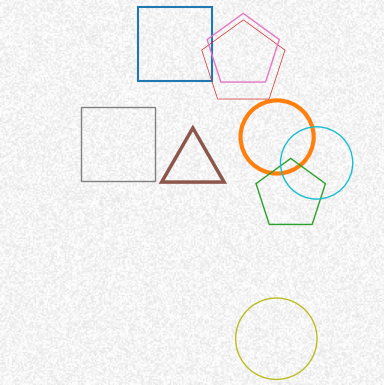[{"shape": "square", "thickness": 1.5, "radius": 0.48, "center": [0.456, 0.885]}, {"shape": "circle", "thickness": 3, "radius": 0.47, "center": [0.72, 0.644]}, {"shape": "pentagon", "thickness": 1, "radius": 0.47, "center": [0.755, 0.494]}, {"shape": "pentagon", "thickness": 0.5, "radius": 0.57, "center": [0.632, 0.835]}, {"shape": "triangle", "thickness": 2.5, "radius": 0.47, "center": [0.501, 0.574]}, {"shape": "pentagon", "thickness": 1, "radius": 0.49, "center": [0.632, 0.867]}, {"shape": "square", "thickness": 1, "radius": 0.48, "center": [0.307, 0.625]}, {"shape": "circle", "thickness": 1, "radius": 0.53, "center": [0.718, 0.12]}, {"shape": "circle", "thickness": 1, "radius": 0.47, "center": [0.822, 0.577]}]